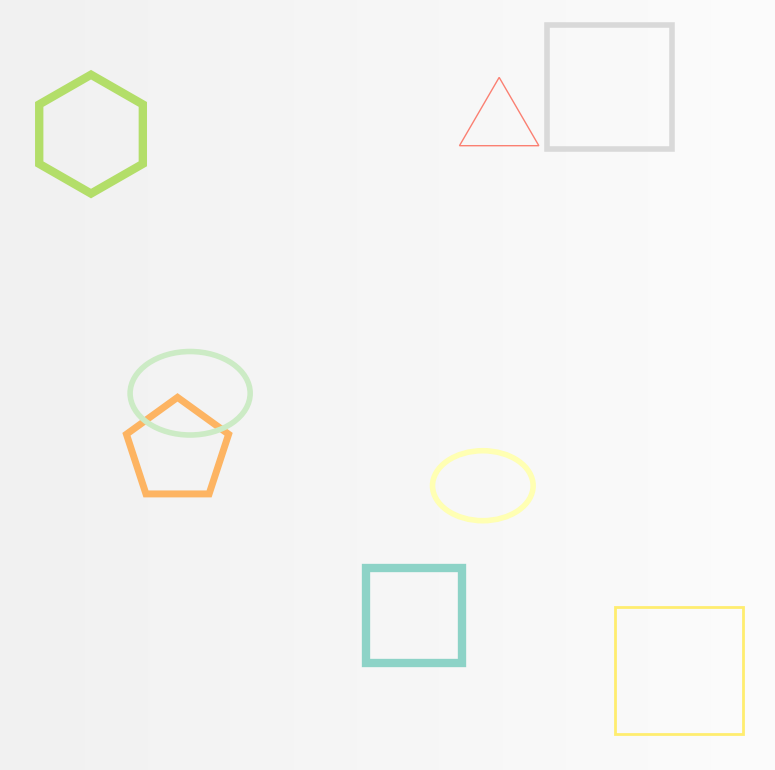[{"shape": "square", "thickness": 3, "radius": 0.31, "center": [0.534, 0.201]}, {"shape": "oval", "thickness": 2, "radius": 0.32, "center": [0.623, 0.369]}, {"shape": "triangle", "thickness": 0.5, "radius": 0.3, "center": [0.644, 0.84]}, {"shape": "pentagon", "thickness": 2.5, "radius": 0.35, "center": [0.229, 0.415]}, {"shape": "hexagon", "thickness": 3, "radius": 0.39, "center": [0.117, 0.826]}, {"shape": "square", "thickness": 2, "radius": 0.4, "center": [0.786, 0.887]}, {"shape": "oval", "thickness": 2, "radius": 0.39, "center": [0.245, 0.489]}, {"shape": "square", "thickness": 1, "radius": 0.41, "center": [0.876, 0.129]}]